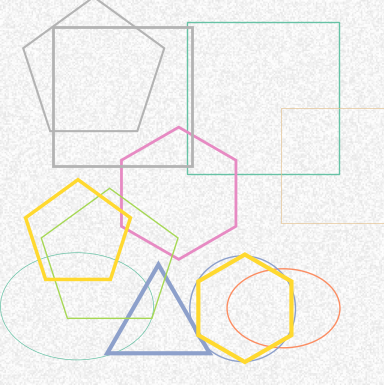[{"shape": "oval", "thickness": 0.5, "radius": 0.99, "center": [0.2, 0.204]}, {"shape": "square", "thickness": 1, "radius": 0.99, "center": [0.682, 0.745]}, {"shape": "oval", "thickness": 1, "radius": 0.73, "center": [0.736, 0.199]}, {"shape": "circle", "thickness": 1, "radius": 0.69, "center": [0.63, 0.198]}, {"shape": "triangle", "thickness": 3, "radius": 0.77, "center": [0.412, 0.159]}, {"shape": "hexagon", "thickness": 2, "radius": 0.86, "center": [0.464, 0.498]}, {"shape": "pentagon", "thickness": 1, "radius": 0.93, "center": [0.285, 0.324]}, {"shape": "pentagon", "thickness": 2.5, "radius": 0.72, "center": [0.203, 0.39]}, {"shape": "hexagon", "thickness": 3, "radius": 0.7, "center": [0.636, 0.199]}, {"shape": "square", "thickness": 0.5, "radius": 0.74, "center": [0.88, 0.57]}, {"shape": "pentagon", "thickness": 1.5, "radius": 0.96, "center": [0.243, 0.815]}, {"shape": "square", "thickness": 2, "radius": 0.9, "center": [0.319, 0.749]}]